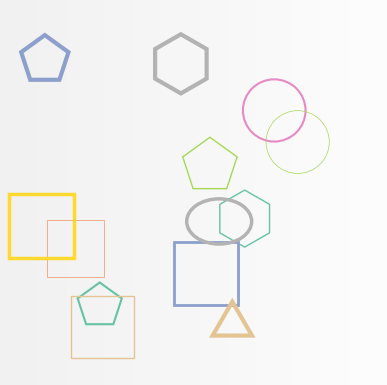[{"shape": "pentagon", "thickness": 1.5, "radius": 0.3, "center": [0.257, 0.206]}, {"shape": "hexagon", "thickness": 1, "radius": 0.37, "center": [0.631, 0.432]}, {"shape": "square", "thickness": 0.5, "radius": 0.37, "center": [0.195, 0.355]}, {"shape": "pentagon", "thickness": 3, "radius": 0.32, "center": [0.116, 0.845]}, {"shape": "square", "thickness": 2, "radius": 0.41, "center": [0.531, 0.291]}, {"shape": "circle", "thickness": 1.5, "radius": 0.4, "center": [0.708, 0.713]}, {"shape": "circle", "thickness": 0.5, "radius": 0.41, "center": [0.768, 0.631]}, {"shape": "pentagon", "thickness": 1, "radius": 0.37, "center": [0.542, 0.57]}, {"shape": "square", "thickness": 2.5, "radius": 0.42, "center": [0.107, 0.413]}, {"shape": "square", "thickness": 1, "radius": 0.41, "center": [0.265, 0.15]}, {"shape": "triangle", "thickness": 3, "radius": 0.29, "center": [0.599, 0.158]}, {"shape": "hexagon", "thickness": 3, "radius": 0.38, "center": [0.467, 0.834]}, {"shape": "oval", "thickness": 2.5, "radius": 0.42, "center": [0.566, 0.425]}]